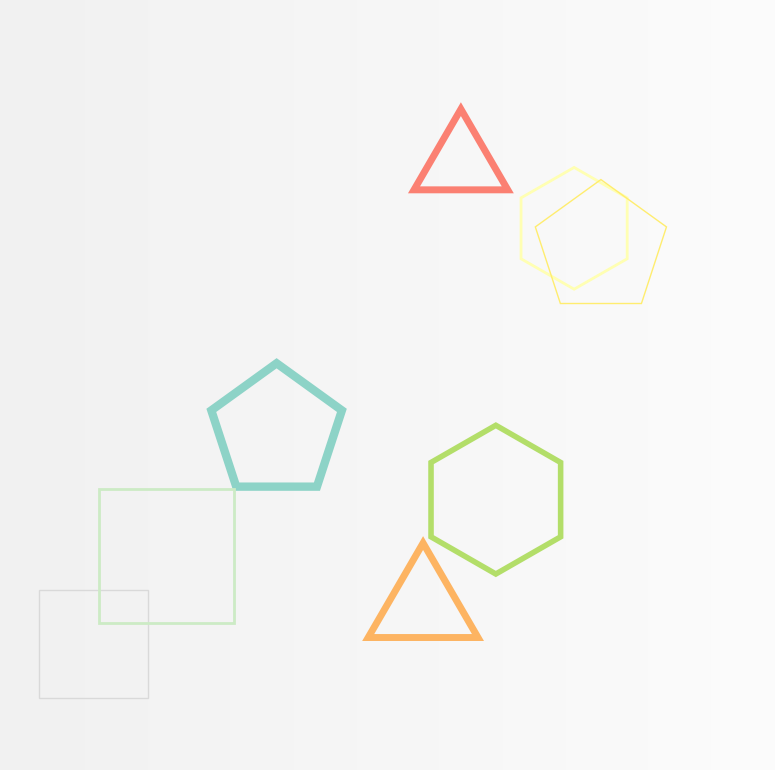[{"shape": "pentagon", "thickness": 3, "radius": 0.44, "center": [0.357, 0.44]}, {"shape": "hexagon", "thickness": 1, "radius": 0.4, "center": [0.741, 0.703]}, {"shape": "triangle", "thickness": 2.5, "radius": 0.35, "center": [0.595, 0.788]}, {"shape": "triangle", "thickness": 2.5, "radius": 0.41, "center": [0.546, 0.213]}, {"shape": "hexagon", "thickness": 2, "radius": 0.48, "center": [0.64, 0.351]}, {"shape": "square", "thickness": 0.5, "radius": 0.35, "center": [0.121, 0.164]}, {"shape": "square", "thickness": 1, "radius": 0.44, "center": [0.214, 0.278]}, {"shape": "pentagon", "thickness": 0.5, "radius": 0.44, "center": [0.775, 0.678]}]